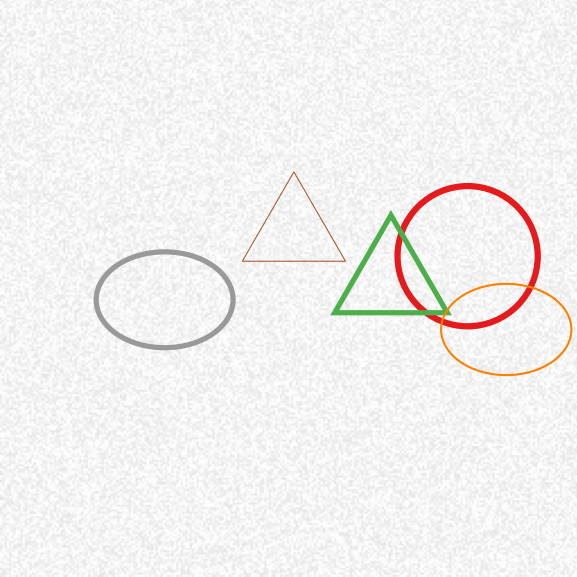[{"shape": "circle", "thickness": 3, "radius": 0.61, "center": [0.81, 0.556]}, {"shape": "triangle", "thickness": 2.5, "radius": 0.56, "center": [0.677, 0.514]}, {"shape": "oval", "thickness": 1, "radius": 0.56, "center": [0.877, 0.429]}, {"shape": "triangle", "thickness": 0.5, "radius": 0.52, "center": [0.509, 0.598]}, {"shape": "oval", "thickness": 2.5, "radius": 0.59, "center": [0.285, 0.48]}]